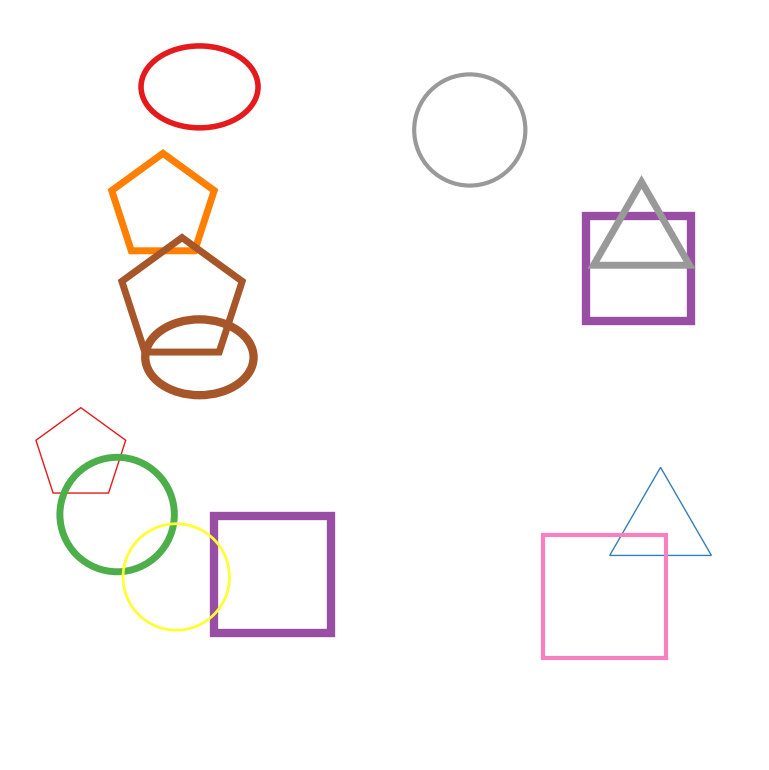[{"shape": "pentagon", "thickness": 0.5, "radius": 0.31, "center": [0.105, 0.409]}, {"shape": "oval", "thickness": 2, "radius": 0.38, "center": [0.259, 0.887]}, {"shape": "triangle", "thickness": 0.5, "radius": 0.38, "center": [0.858, 0.317]}, {"shape": "circle", "thickness": 2.5, "radius": 0.37, "center": [0.152, 0.332]}, {"shape": "square", "thickness": 3, "radius": 0.34, "center": [0.829, 0.651]}, {"shape": "square", "thickness": 3, "radius": 0.38, "center": [0.354, 0.254]}, {"shape": "pentagon", "thickness": 2.5, "radius": 0.35, "center": [0.212, 0.731]}, {"shape": "circle", "thickness": 1, "radius": 0.35, "center": [0.229, 0.251]}, {"shape": "oval", "thickness": 3, "radius": 0.35, "center": [0.259, 0.536]}, {"shape": "pentagon", "thickness": 2.5, "radius": 0.41, "center": [0.236, 0.609]}, {"shape": "square", "thickness": 1.5, "radius": 0.4, "center": [0.785, 0.225]}, {"shape": "circle", "thickness": 1.5, "radius": 0.36, "center": [0.61, 0.831]}, {"shape": "triangle", "thickness": 2.5, "radius": 0.36, "center": [0.833, 0.692]}]